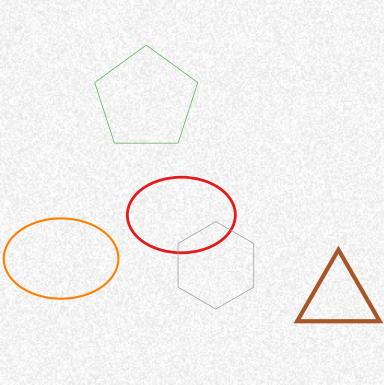[{"shape": "oval", "thickness": 2, "radius": 0.7, "center": [0.471, 0.442]}, {"shape": "pentagon", "thickness": 0.5, "radius": 0.7, "center": [0.38, 0.742]}, {"shape": "oval", "thickness": 1.5, "radius": 0.74, "center": [0.159, 0.328]}, {"shape": "triangle", "thickness": 3, "radius": 0.62, "center": [0.879, 0.227]}, {"shape": "hexagon", "thickness": 0.5, "radius": 0.57, "center": [0.561, 0.311]}]